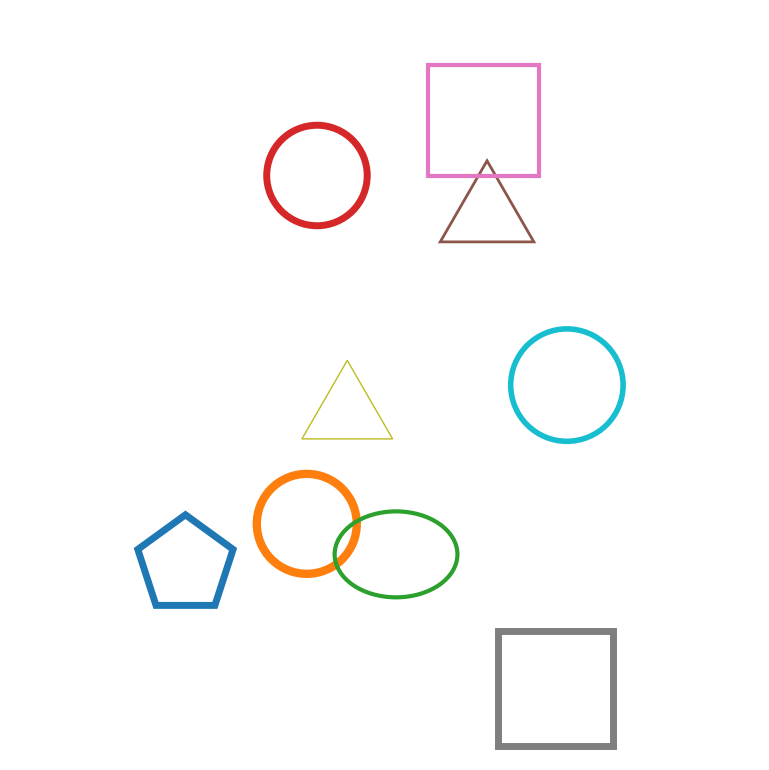[{"shape": "pentagon", "thickness": 2.5, "radius": 0.33, "center": [0.241, 0.266]}, {"shape": "circle", "thickness": 3, "radius": 0.32, "center": [0.398, 0.32]}, {"shape": "oval", "thickness": 1.5, "radius": 0.4, "center": [0.514, 0.28]}, {"shape": "circle", "thickness": 2.5, "radius": 0.33, "center": [0.412, 0.772]}, {"shape": "triangle", "thickness": 1, "radius": 0.35, "center": [0.633, 0.721]}, {"shape": "square", "thickness": 1.5, "radius": 0.36, "center": [0.628, 0.843]}, {"shape": "square", "thickness": 2.5, "radius": 0.37, "center": [0.722, 0.105]}, {"shape": "triangle", "thickness": 0.5, "radius": 0.34, "center": [0.451, 0.464]}, {"shape": "circle", "thickness": 2, "radius": 0.36, "center": [0.736, 0.5]}]